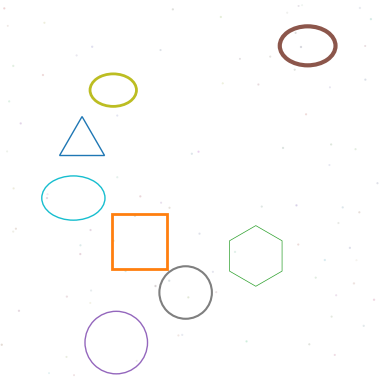[{"shape": "triangle", "thickness": 1, "radius": 0.34, "center": [0.213, 0.63]}, {"shape": "square", "thickness": 2, "radius": 0.36, "center": [0.363, 0.373]}, {"shape": "hexagon", "thickness": 0.5, "radius": 0.39, "center": [0.664, 0.335]}, {"shape": "circle", "thickness": 1, "radius": 0.41, "center": [0.302, 0.11]}, {"shape": "oval", "thickness": 3, "radius": 0.36, "center": [0.799, 0.881]}, {"shape": "circle", "thickness": 1.5, "radius": 0.34, "center": [0.482, 0.24]}, {"shape": "oval", "thickness": 2, "radius": 0.3, "center": [0.294, 0.766]}, {"shape": "oval", "thickness": 1, "radius": 0.41, "center": [0.191, 0.486]}]